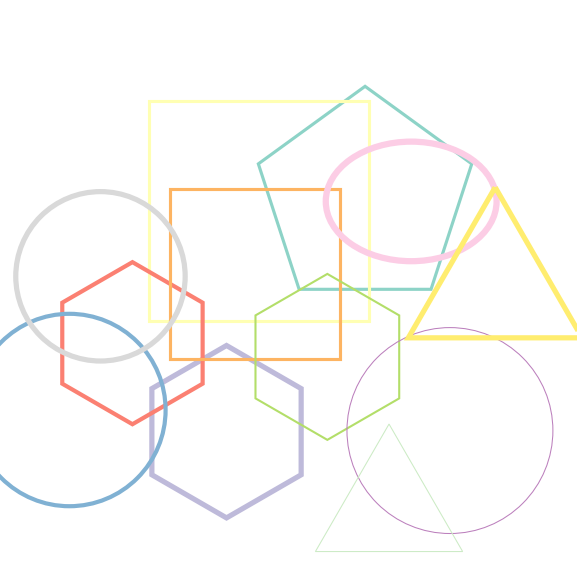[{"shape": "pentagon", "thickness": 1.5, "radius": 0.97, "center": [0.632, 0.655]}, {"shape": "square", "thickness": 1.5, "radius": 0.95, "center": [0.448, 0.634]}, {"shape": "hexagon", "thickness": 2.5, "radius": 0.75, "center": [0.392, 0.252]}, {"shape": "hexagon", "thickness": 2, "radius": 0.7, "center": [0.229, 0.405]}, {"shape": "circle", "thickness": 2, "radius": 0.83, "center": [0.12, 0.289]}, {"shape": "square", "thickness": 1.5, "radius": 0.73, "center": [0.441, 0.525]}, {"shape": "hexagon", "thickness": 1, "radius": 0.72, "center": [0.567, 0.381]}, {"shape": "oval", "thickness": 3, "radius": 0.74, "center": [0.712, 0.65]}, {"shape": "circle", "thickness": 2.5, "radius": 0.73, "center": [0.174, 0.521]}, {"shape": "circle", "thickness": 0.5, "radius": 0.89, "center": [0.779, 0.254]}, {"shape": "triangle", "thickness": 0.5, "radius": 0.74, "center": [0.674, 0.118]}, {"shape": "triangle", "thickness": 2.5, "radius": 0.87, "center": [0.858, 0.501]}]